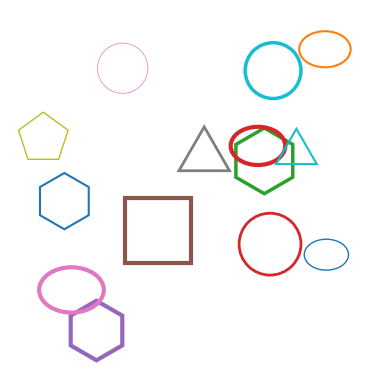[{"shape": "oval", "thickness": 1, "radius": 0.29, "center": [0.848, 0.339]}, {"shape": "hexagon", "thickness": 1.5, "radius": 0.37, "center": [0.167, 0.478]}, {"shape": "oval", "thickness": 1.5, "radius": 0.33, "center": [0.844, 0.872]}, {"shape": "hexagon", "thickness": 2.5, "radius": 0.43, "center": [0.687, 0.582]}, {"shape": "circle", "thickness": 2, "radius": 0.4, "center": [0.701, 0.366]}, {"shape": "oval", "thickness": 3, "radius": 0.35, "center": [0.67, 0.621]}, {"shape": "hexagon", "thickness": 3, "radius": 0.39, "center": [0.251, 0.142]}, {"shape": "square", "thickness": 3, "radius": 0.43, "center": [0.411, 0.401]}, {"shape": "oval", "thickness": 3, "radius": 0.42, "center": [0.186, 0.247]}, {"shape": "circle", "thickness": 0.5, "radius": 0.33, "center": [0.319, 0.823]}, {"shape": "triangle", "thickness": 2, "radius": 0.38, "center": [0.53, 0.594]}, {"shape": "pentagon", "thickness": 1, "radius": 0.34, "center": [0.112, 0.641]}, {"shape": "circle", "thickness": 2.5, "radius": 0.36, "center": [0.709, 0.817]}, {"shape": "triangle", "thickness": 1.5, "radius": 0.31, "center": [0.77, 0.604]}]